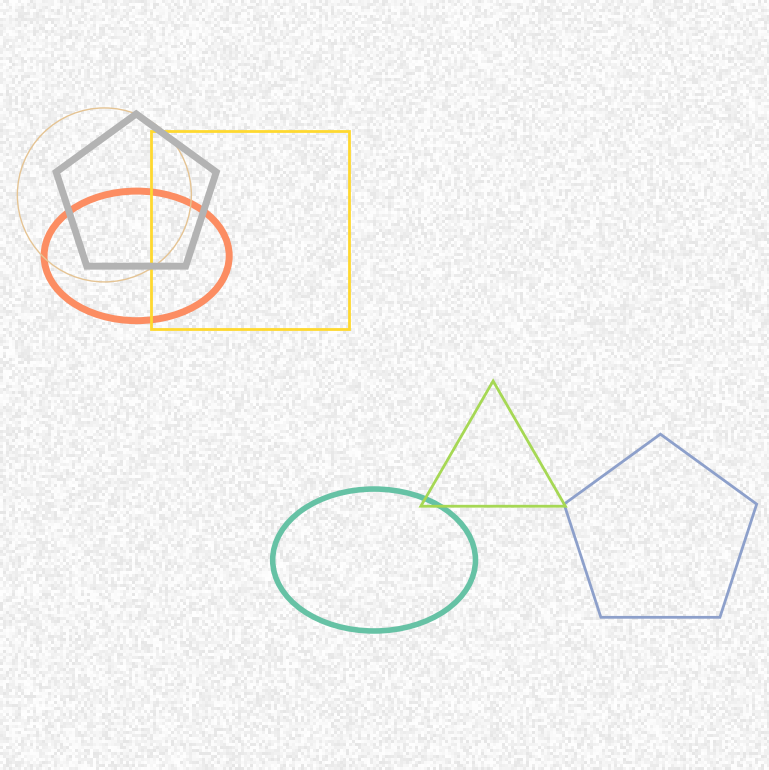[{"shape": "oval", "thickness": 2, "radius": 0.66, "center": [0.486, 0.273]}, {"shape": "oval", "thickness": 2.5, "radius": 0.6, "center": [0.177, 0.668]}, {"shape": "pentagon", "thickness": 1, "radius": 0.66, "center": [0.858, 0.305]}, {"shape": "triangle", "thickness": 1, "radius": 0.54, "center": [0.64, 0.397]}, {"shape": "square", "thickness": 1, "radius": 0.64, "center": [0.324, 0.701]}, {"shape": "circle", "thickness": 0.5, "radius": 0.56, "center": [0.136, 0.747]}, {"shape": "pentagon", "thickness": 2.5, "radius": 0.55, "center": [0.177, 0.743]}]